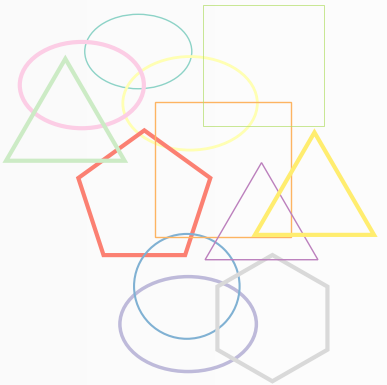[{"shape": "oval", "thickness": 1, "radius": 0.69, "center": [0.357, 0.866]}, {"shape": "oval", "thickness": 2, "radius": 0.87, "center": [0.491, 0.732]}, {"shape": "oval", "thickness": 2.5, "radius": 0.88, "center": [0.485, 0.158]}, {"shape": "pentagon", "thickness": 3, "radius": 0.9, "center": [0.372, 0.482]}, {"shape": "circle", "thickness": 1.5, "radius": 0.68, "center": [0.482, 0.256]}, {"shape": "square", "thickness": 1, "radius": 0.88, "center": [0.575, 0.559]}, {"shape": "square", "thickness": 0.5, "radius": 0.78, "center": [0.681, 0.83]}, {"shape": "oval", "thickness": 3, "radius": 0.8, "center": [0.211, 0.779]}, {"shape": "hexagon", "thickness": 3, "radius": 0.82, "center": [0.703, 0.174]}, {"shape": "triangle", "thickness": 1, "radius": 0.84, "center": [0.675, 0.409]}, {"shape": "triangle", "thickness": 3, "radius": 0.88, "center": [0.169, 0.671]}, {"shape": "triangle", "thickness": 3, "radius": 0.89, "center": [0.811, 0.479]}]